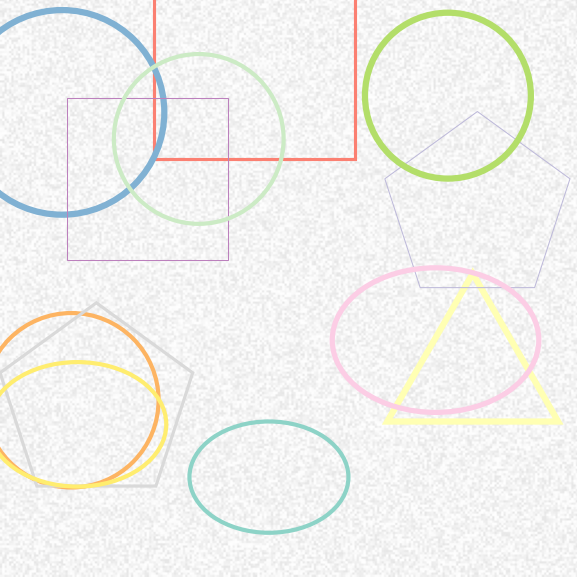[{"shape": "oval", "thickness": 2, "radius": 0.69, "center": [0.466, 0.173]}, {"shape": "triangle", "thickness": 3, "radius": 0.85, "center": [0.819, 0.355]}, {"shape": "pentagon", "thickness": 0.5, "radius": 0.84, "center": [0.827, 0.637]}, {"shape": "square", "thickness": 1.5, "radius": 0.87, "center": [0.441, 0.897]}, {"shape": "circle", "thickness": 3, "radius": 0.89, "center": [0.107, 0.805]}, {"shape": "circle", "thickness": 2, "radius": 0.76, "center": [0.124, 0.306]}, {"shape": "circle", "thickness": 3, "radius": 0.72, "center": [0.776, 0.834]}, {"shape": "oval", "thickness": 2.5, "radius": 0.89, "center": [0.754, 0.41]}, {"shape": "pentagon", "thickness": 1.5, "radius": 0.88, "center": [0.167, 0.299]}, {"shape": "square", "thickness": 0.5, "radius": 0.7, "center": [0.255, 0.689]}, {"shape": "circle", "thickness": 2, "radius": 0.73, "center": [0.344, 0.759]}, {"shape": "oval", "thickness": 2, "radius": 0.77, "center": [0.134, 0.264]}]